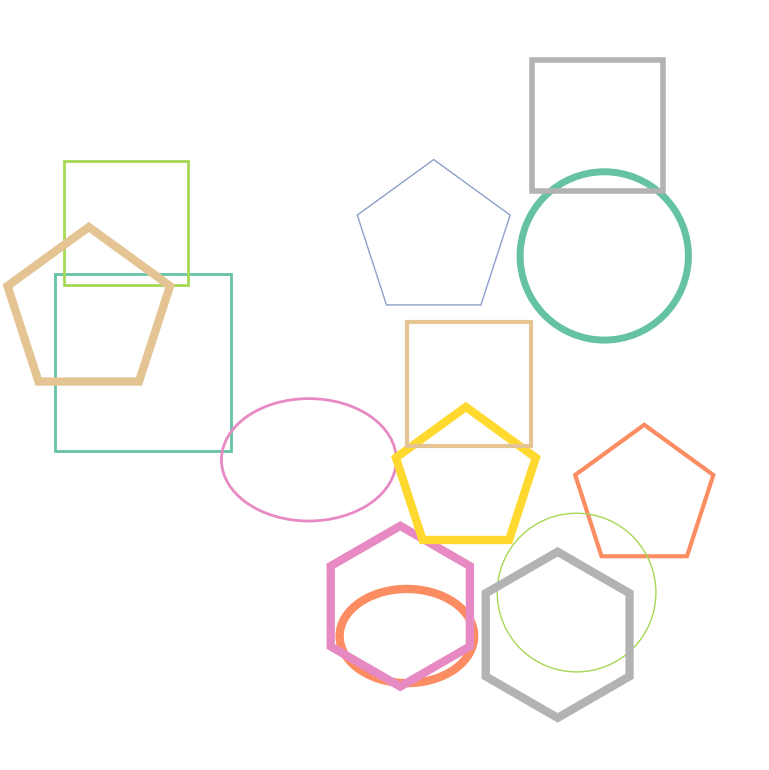[{"shape": "square", "thickness": 1, "radius": 0.57, "center": [0.186, 0.529]}, {"shape": "circle", "thickness": 2.5, "radius": 0.55, "center": [0.785, 0.668]}, {"shape": "oval", "thickness": 3, "radius": 0.44, "center": [0.528, 0.174]}, {"shape": "pentagon", "thickness": 1.5, "radius": 0.47, "center": [0.837, 0.354]}, {"shape": "pentagon", "thickness": 0.5, "radius": 0.52, "center": [0.563, 0.688]}, {"shape": "hexagon", "thickness": 3, "radius": 0.52, "center": [0.52, 0.213]}, {"shape": "oval", "thickness": 1, "radius": 0.57, "center": [0.401, 0.403]}, {"shape": "square", "thickness": 1, "radius": 0.4, "center": [0.163, 0.711]}, {"shape": "circle", "thickness": 0.5, "radius": 0.52, "center": [0.749, 0.23]}, {"shape": "pentagon", "thickness": 3, "radius": 0.48, "center": [0.605, 0.376]}, {"shape": "pentagon", "thickness": 3, "radius": 0.55, "center": [0.115, 0.594]}, {"shape": "square", "thickness": 1.5, "radius": 0.4, "center": [0.609, 0.501]}, {"shape": "square", "thickness": 2, "radius": 0.43, "center": [0.776, 0.837]}, {"shape": "hexagon", "thickness": 3, "radius": 0.54, "center": [0.724, 0.176]}]